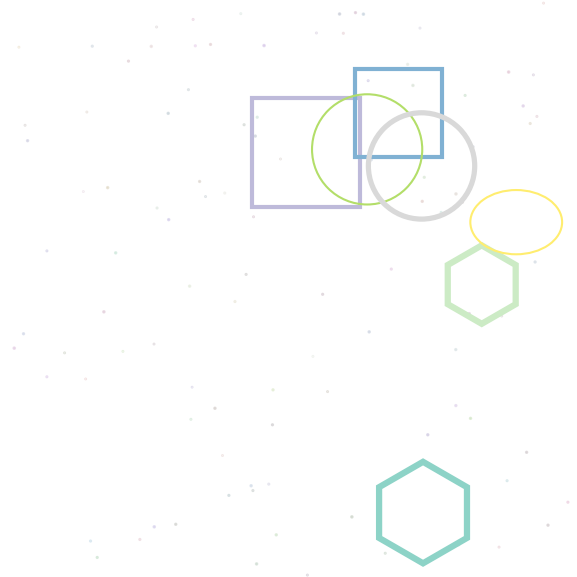[{"shape": "hexagon", "thickness": 3, "radius": 0.44, "center": [0.733, 0.112]}, {"shape": "square", "thickness": 2, "radius": 0.47, "center": [0.53, 0.735]}, {"shape": "square", "thickness": 2, "radius": 0.38, "center": [0.69, 0.803]}, {"shape": "circle", "thickness": 1, "radius": 0.48, "center": [0.636, 0.74]}, {"shape": "circle", "thickness": 2.5, "radius": 0.46, "center": [0.73, 0.712]}, {"shape": "hexagon", "thickness": 3, "radius": 0.34, "center": [0.834, 0.506]}, {"shape": "oval", "thickness": 1, "radius": 0.4, "center": [0.894, 0.614]}]